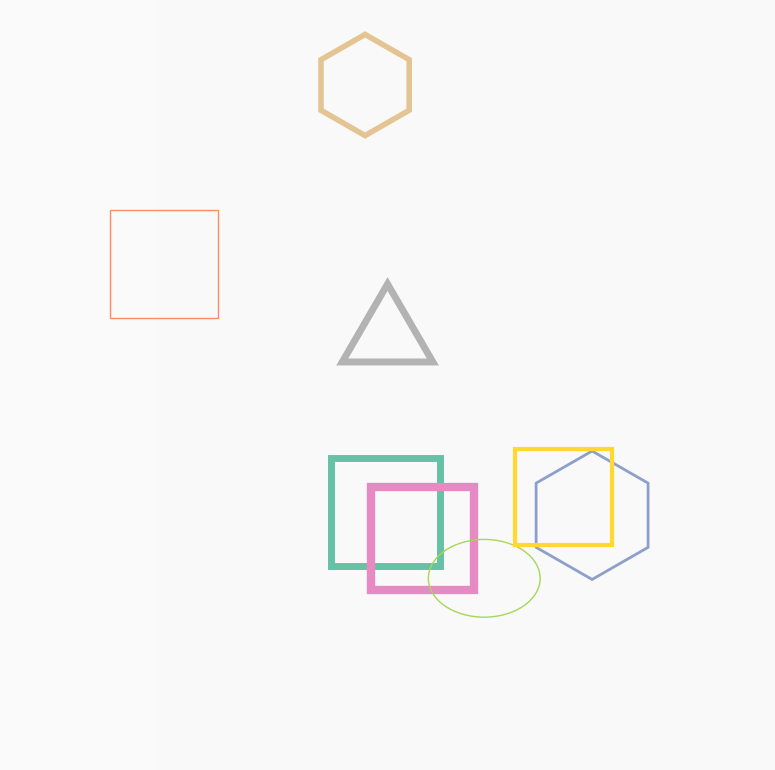[{"shape": "square", "thickness": 2.5, "radius": 0.35, "center": [0.498, 0.335]}, {"shape": "square", "thickness": 0.5, "radius": 0.35, "center": [0.212, 0.657]}, {"shape": "hexagon", "thickness": 1, "radius": 0.42, "center": [0.764, 0.331]}, {"shape": "square", "thickness": 3, "radius": 0.33, "center": [0.545, 0.3]}, {"shape": "oval", "thickness": 0.5, "radius": 0.36, "center": [0.625, 0.249]}, {"shape": "square", "thickness": 1.5, "radius": 0.31, "center": [0.727, 0.355]}, {"shape": "hexagon", "thickness": 2, "radius": 0.33, "center": [0.471, 0.89]}, {"shape": "triangle", "thickness": 2.5, "radius": 0.34, "center": [0.5, 0.564]}]